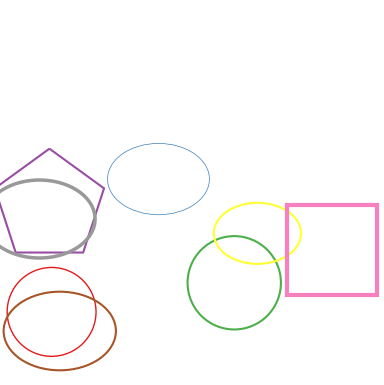[{"shape": "circle", "thickness": 1, "radius": 0.58, "center": [0.134, 0.19]}, {"shape": "oval", "thickness": 0.5, "radius": 0.66, "center": [0.412, 0.535]}, {"shape": "circle", "thickness": 1.5, "radius": 0.61, "center": [0.608, 0.265]}, {"shape": "pentagon", "thickness": 1.5, "radius": 0.75, "center": [0.128, 0.465]}, {"shape": "oval", "thickness": 1.5, "radius": 0.57, "center": [0.669, 0.394]}, {"shape": "oval", "thickness": 1.5, "radius": 0.73, "center": [0.155, 0.14]}, {"shape": "square", "thickness": 3, "radius": 0.58, "center": [0.862, 0.35]}, {"shape": "oval", "thickness": 2.5, "radius": 0.72, "center": [0.102, 0.431]}]